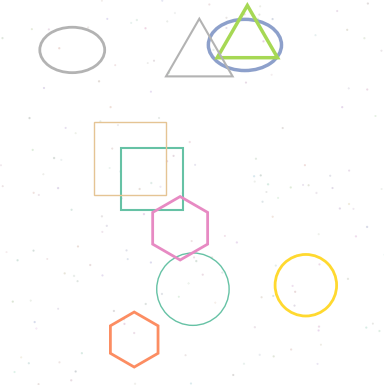[{"shape": "circle", "thickness": 1, "radius": 0.47, "center": [0.501, 0.249]}, {"shape": "square", "thickness": 1.5, "radius": 0.4, "center": [0.395, 0.535]}, {"shape": "hexagon", "thickness": 2, "radius": 0.36, "center": [0.349, 0.118]}, {"shape": "oval", "thickness": 2.5, "radius": 0.47, "center": [0.636, 0.883]}, {"shape": "hexagon", "thickness": 2, "radius": 0.41, "center": [0.468, 0.407]}, {"shape": "triangle", "thickness": 2.5, "radius": 0.45, "center": [0.643, 0.895]}, {"shape": "circle", "thickness": 2, "radius": 0.4, "center": [0.794, 0.259]}, {"shape": "square", "thickness": 1, "radius": 0.47, "center": [0.337, 0.589]}, {"shape": "oval", "thickness": 2, "radius": 0.42, "center": [0.188, 0.87]}, {"shape": "triangle", "thickness": 1.5, "radius": 0.5, "center": [0.518, 0.852]}]